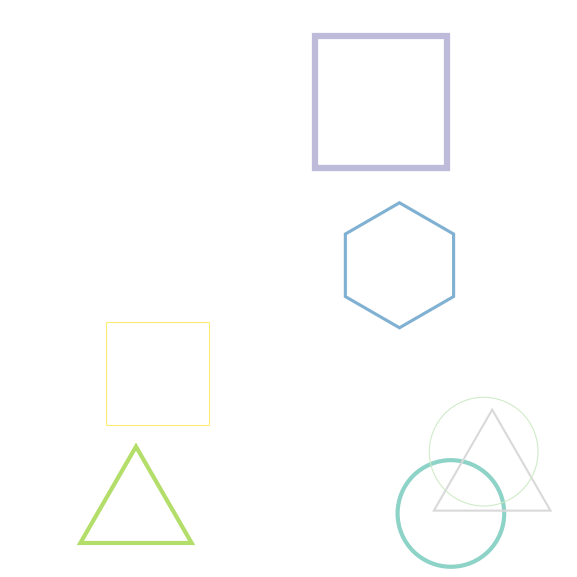[{"shape": "circle", "thickness": 2, "radius": 0.46, "center": [0.781, 0.11]}, {"shape": "square", "thickness": 3, "radius": 0.57, "center": [0.66, 0.823]}, {"shape": "hexagon", "thickness": 1.5, "radius": 0.54, "center": [0.692, 0.54]}, {"shape": "triangle", "thickness": 2, "radius": 0.56, "center": [0.235, 0.115]}, {"shape": "triangle", "thickness": 1, "radius": 0.58, "center": [0.852, 0.173]}, {"shape": "circle", "thickness": 0.5, "radius": 0.47, "center": [0.838, 0.217]}, {"shape": "square", "thickness": 0.5, "radius": 0.45, "center": [0.272, 0.352]}]